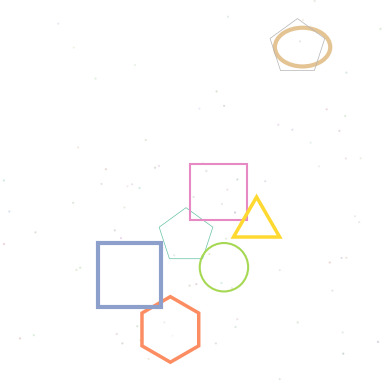[{"shape": "pentagon", "thickness": 0.5, "radius": 0.37, "center": [0.483, 0.387]}, {"shape": "hexagon", "thickness": 2.5, "radius": 0.43, "center": [0.442, 0.144]}, {"shape": "square", "thickness": 3, "radius": 0.41, "center": [0.336, 0.285]}, {"shape": "square", "thickness": 1.5, "radius": 0.37, "center": [0.567, 0.501]}, {"shape": "circle", "thickness": 1.5, "radius": 0.31, "center": [0.582, 0.306]}, {"shape": "triangle", "thickness": 2.5, "radius": 0.35, "center": [0.666, 0.419]}, {"shape": "oval", "thickness": 3, "radius": 0.36, "center": [0.786, 0.878]}, {"shape": "pentagon", "thickness": 0.5, "radius": 0.37, "center": [0.773, 0.877]}]